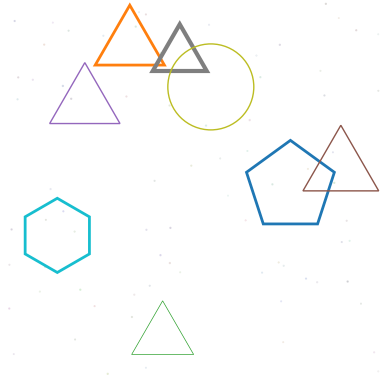[{"shape": "pentagon", "thickness": 2, "radius": 0.6, "center": [0.754, 0.515]}, {"shape": "triangle", "thickness": 2, "radius": 0.52, "center": [0.337, 0.883]}, {"shape": "triangle", "thickness": 0.5, "radius": 0.46, "center": [0.422, 0.126]}, {"shape": "triangle", "thickness": 1, "radius": 0.53, "center": [0.22, 0.732]}, {"shape": "triangle", "thickness": 1, "radius": 0.57, "center": [0.885, 0.561]}, {"shape": "triangle", "thickness": 3, "radius": 0.4, "center": [0.467, 0.856]}, {"shape": "circle", "thickness": 1, "radius": 0.56, "center": [0.548, 0.774]}, {"shape": "hexagon", "thickness": 2, "radius": 0.48, "center": [0.149, 0.389]}]